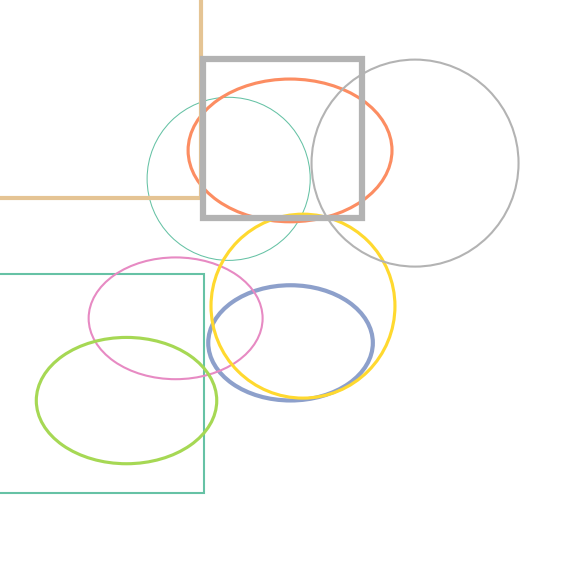[{"shape": "circle", "thickness": 0.5, "radius": 0.71, "center": [0.396, 0.689]}, {"shape": "square", "thickness": 1, "radius": 0.95, "center": [0.164, 0.336]}, {"shape": "oval", "thickness": 1.5, "radius": 0.88, "center": [0.502, 0.739]}, {"shape": "oval", "thickness": 2, "radius": 0.71, "center": [0.503, 0.405]}, {"shape": "oval", "thickness": 1, "radius": 0.75, "center": [0.304, 0.448]}, {"shape": "oval", "thickness": 1.5, "radius": 0.78, "center": [0.219, 0.305]}, {"shape": "circle", "thickness": 1.5, "radius": 0.8, "center": [0.525, 0.469]}, {"shape": "square", "thickness": 2, "radius": 0.96, "center": [0.155, 0.849]}, {"shape": "circle", "thickness": 1, "radius": 0.9, "center": [0.719, 0.717]}, {"shape": "square", "thickness": 3, "radius": 0.69, "center": [0.488, 0.759]}]